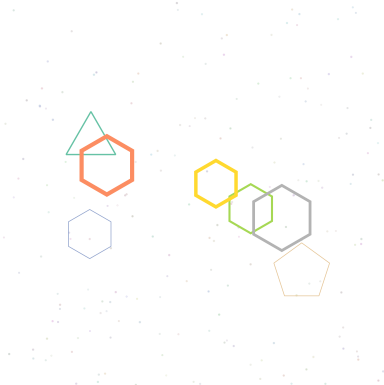[{"shape": "triangle", "thickness": 1, "radius": 0.37, "center": [0.236, 0.636]}, {"shape": "hexagon", "thickness": 3, "radius": 0.38, "center": [0.278, 0.57]}, {"shape": "hexagon", "thickness": 0.5, "radius": 0.32, "center": [0.233, 0.392]}, {"shape": "hexagon", "thickness": 1.5, "radius": 0.32, "center": [0.651, 0.458]}, {"shape": "hexagon", "thickness": 2.5, "radius": 0.3, "center": [0.561, 0.523]}, {"shape": "pentagon", "thickness": 0.5, "radius": 0.38, "center": [0.784, 0.293]}, {"shape": "hexagon", "thickness": 2, "radius": 0.42, "center": [0.732, 0.434]}]